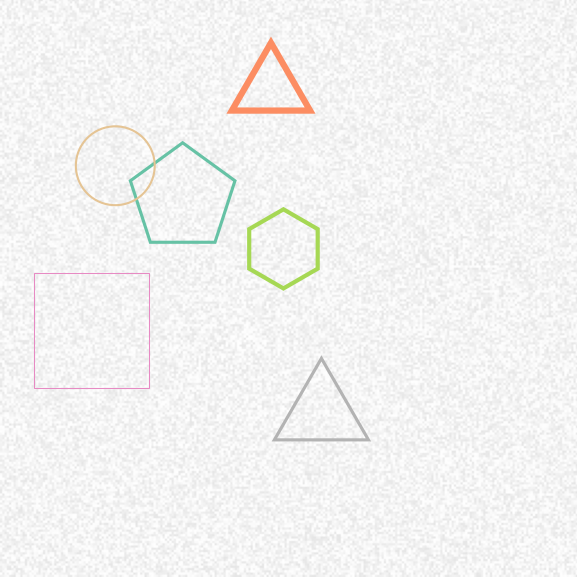[{"shape": "pentagon", "thickness": 1.5, "radius": 0.48, "center": [0.316, 0.657]}, {"shape": "triangle", "thickness": 3, "radius": 0.39, "center": [0.469, 0.847]}, {"shape": "square", "thickness": 0.5, "radius": 0.5, "center": [0.159, 0.427]}, {"shape": "hexagon", "thickness": 2, "radius": 0.34, "center": [0.491, 0.568]}, {"shape": "circle", "thickness": 1, "radius": 0.34, "center": [0.2, 0.712]}, {"shape": "triangle", "thickness": 1.5, "radius": 0.47, "center": [0.557, 0.284]}]